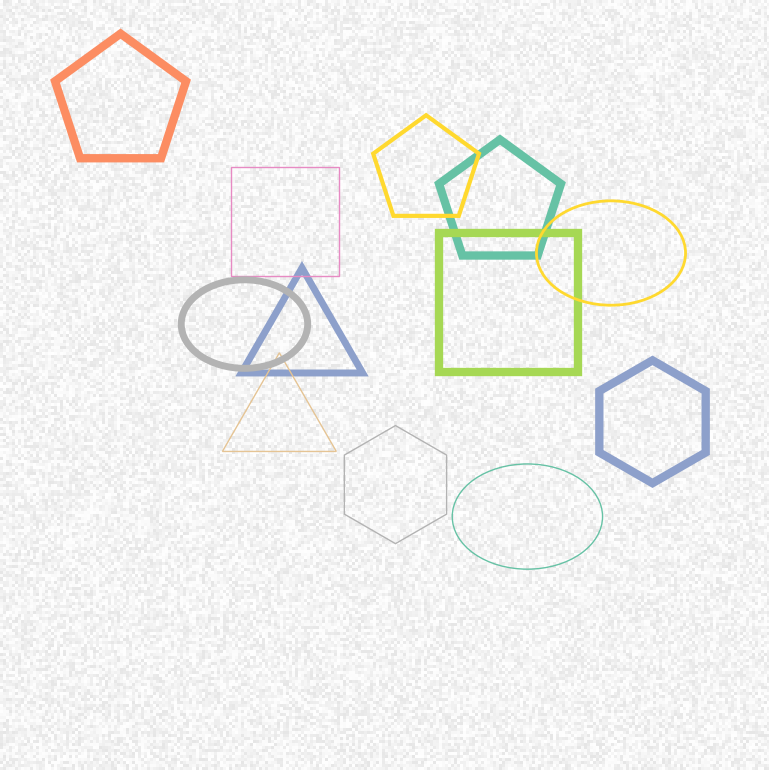[{"shape": "pentagon", "thickness": 3, "radius": 0.42, "center": [0.649, 0.736]}, {"shape": "oval", "thickness": 0.5, "radius": 0.49, "center": [0.685, 0.329]}, {"shape": "pentagon", "thickness": 3, "radius": 0.45, "center": [0.157, 0.867]}, {"shape": "triangle", "thickness": 2.5, "radius": 0.45, "center": [0.392, 0.561]}, {"shape": "hexagon", "thickness": 3, "radius": 0.4, "center": [0.847, 0.452]}, {"shape": "square", "thickness": 0.5, "radius": 0.35, "center": [0.37, 0.712]}, {"shape": "square", "thickness": 3, "radius": 0.45, "center": [0.66, 0.607]}, {"shape": "oval", "thickness": 1, "radius": 0.48, "center": [0.794, 0.671]}, {"shape": "pentagon", "thickness": 1.5, "radius": 0.36, "center": [0.553, 0.778]}, {"shape": "triangle", "thickness": 0.5, "radius": 0.43, "center": [0.363, 0.456]}, {"shape": "oval", "thickness": 2.5, "radius": 0.41, "center": [0.317, 0.579]}, {"shape": "hexagon", "thickness": 0.5, "radius": 0.38, "center": [0.514, 0.371]}]